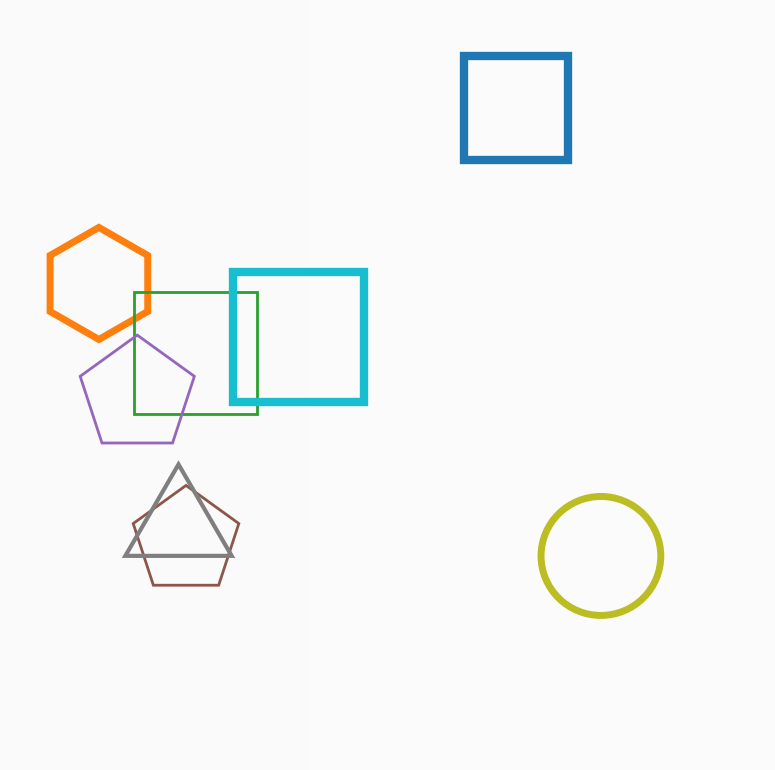[{"shape": "square", "thickness": 3, "radius": 0.34, "center": [0.665, 0.86]}, {"shape": "hexagon", "thickness": 2.5, "radius": 0.36, "center": [0.128, 0.632]}, {"shape": "square", "thickness": 1, "radius": 0.4, "center": [0.252, 0.541]}, {"shape": "pentagon", "thickness": 1, "radius": 0.39, "center": [0.177, 0.487]}, {"shape": "pentagon", "thickness": 1, "radius": 0.36, "center": [0.24, 0.298]}, {"shape": "triangle", "thickness": 1.5, "radius": 0.4, "center": [0.23, 0.318]}, {"shape": "circle", "thickness": 2.5, "radius": 0.39, "center": [0.775, 0.278]}, {"shape": "square", "thickness": 3, "radius": 0.42, "center": [0.385, 0.562]}]